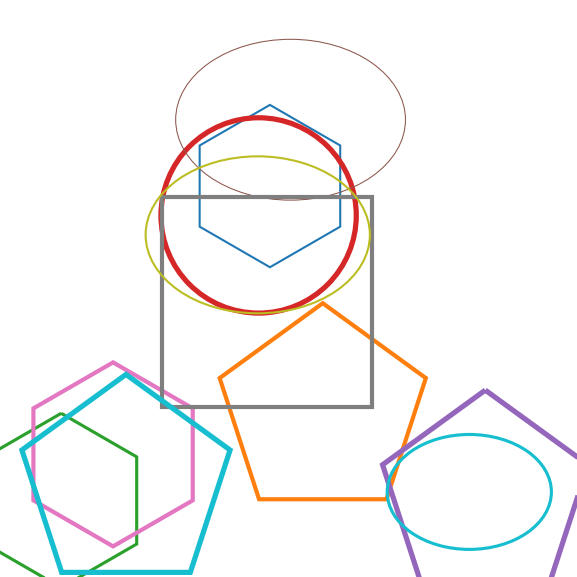[{"shape": "hexagon", "thickness": 1, "radius": 0.7, "center": [0.467, 0.677]}, {"shape": "pentagon", "thickness": 2, "radius": 0.94, "center": [0.559, 0.286]}, {"shape": "hexagon", "thickness": 1.5, "radius": 0.75, "center": [0.106, 0.133]}, {"shape": "circle", "thickness": 2.5, "radius": 0.85, "center": [0.448, 0.626]}, {"shape": "pentagon", "thickness": 2.5, "radius": 0.94, "center": [0.84, 0.137]}, {"shape": "oval", "thickness": 0.5, "radius": 0.99, "center": [0.503, 0.792]}, {"shape": "hexagon", "thickness": 2, "radius": 0.8, "center": [0.196, 0.212]}, {"shape": "square", "thickness": 2, "radius": 0.91, "center": [0.463, 0.476]}, {"shape": "oval", "thickness": 1, "radius": 0.97, "center": [0.446, 0.593]}, {"shape": "pentagon", "thickness": 2.5, "radius": 0.95, "center": [0.218, 0.161]}, {"shape": "oval", "thickness": 1.5, "radius": 0.71, "center": [0.813, 0.147]}]